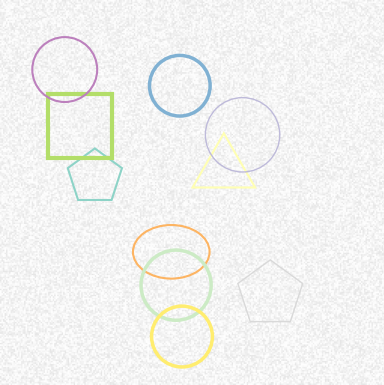[{"shape": "pentagon", "thickness": 1.5, "radius": 0.37, "center": [0.246, 0.54]}, {"shape": "triangle", "thickness": 1.5, "radius": 0.47, "center": [0.581, 0.56]}, {"shape": "circle", "thickness": 1, "radius": 0.48, "center": [0.63, 0.65]}, {"shape": "circle", "thickness": 2.5, "radius": 0.39, "center": [0.467, 0.777]}, {"shape": "oval", "thickness": 1.5, "radius": 0.5, "center": [0.445, 0.346]}, {"shape": "square", "thickness": 3, "radius": 0.41, "center": [0.209, 0.672]}, {"shape": "pentagon", "thickness": 1, "radius": 0.44, "center": [0.702, 0.236]}, {"shape": "circle", "thickness": 1.5, "radius": 0.42, "center": [0.168, 0.819]}, {"shape": "circle", "thickness": 2.5, "radius": 0.46, "center": [0.457, 0.259]}, {"shape": "circle", "thickness": 2.5, "radius": 0.4, "center": [0.473, 0.126]}]